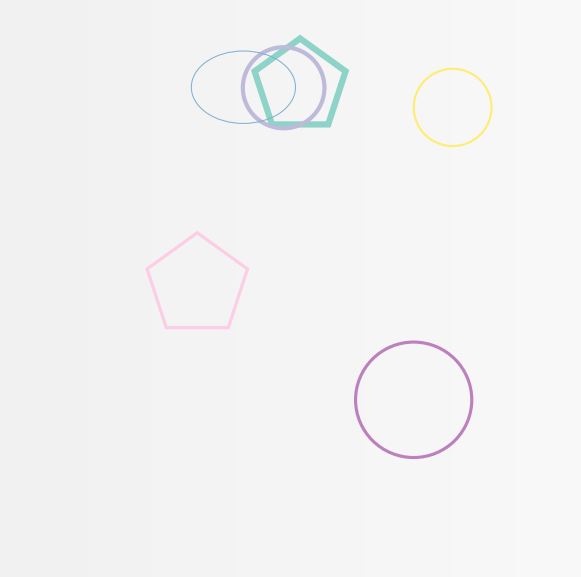[{"shape": "pentagon", "thickness": 3, "radius": 0.41, "center": [0.516, 0.85]}, {"shape": "circle", "thickness": 2, "radius": 0.35, "center": [0.488, 0.847]}, {"shape": "oval", "thickness": 0.5, "radius": 0.45, "center": [0.419, 0.848]}, {"shape": "pentagon", "thickness": 1.5, "radius": 0.45, "center": [0.339, 0.505]}, {"shape": "circle", "thickness": 1.5, "radius": 0.5, "center": [0.712, 0.307]}, {"shape": "circle", "thickness": 1, "radius": 0.33, "center": [0.779, 0.813]}]